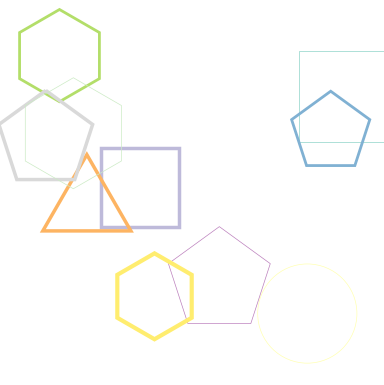[{"shape": "square", "thickness": 0.5, "radius": 0.59, "center": [0.892, 0.749]}, {"shape": "circle", "thickness": 0.5, "radius": 0.64, "center": [0.798, 0.186]}, {"shape": "square", "thickness": 2.5, "radius": 0.51, "center": [0.363, 0.513]}, {"shape": "pentagon", "thickness": 2, "radius": 0.53, "center": [0.859, 0.656]}, {"shape": "triangle", "thickness": 2.5, "radius": 0.66, "center": [0.226, 0.466]}, {"shape": "hexagon", "thickness": 2, "radius": 0.6, "center": [0.155, 0.856]}, {"shape": "pentagon", "thickness": 2.5, "radius": 0.64, "center": [0.119, 0.637]}, {"shape": "pentagon", "thickness": 0.5, "radius": 0.7, "center": [0.57, 0.272]}, {"shape": "hexagon", "thickness": 0.5, "radius": 0.72, "center": [0.191, 0.654]}, {"shape": "hexagon", "thickness": 3, "radius": 0.56, "center": [0.401, 0.23]}]